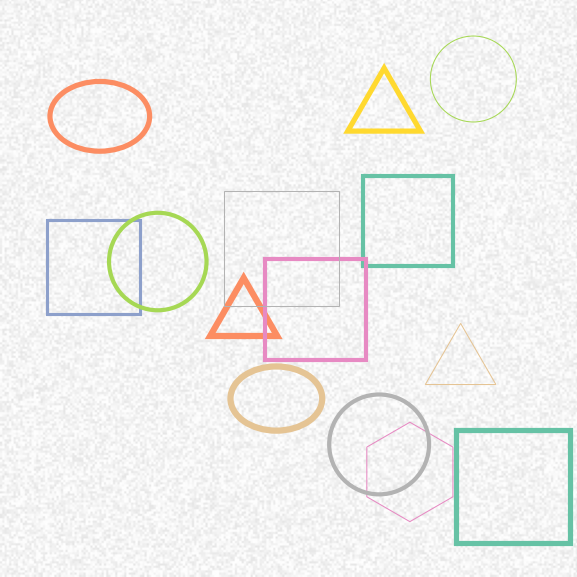[{"shape": "square", "thickness": 2.5, "radius": 0.49, "center": [0.888, 0.157]}, {"shape": "square", "thickness": 2, "radius": 0.39, "center": [0.707, 0.617]}, {"shape": "oval", "thickness": 2.5, "radius": 0.43, "center": [0.173, 0.798]}, {"shape": "triangle", "thickness": 3, "radius": 0.34, "center": [0.422, 0.451]}, {"shape": "square", "thickness": 1.5, "radius": 0.41, "center": [0.162, 0.537]}, {"shape": "hexagon", "thickness": 0.5, "radius": 0.43, "center": [0.71, 0.182]}, {"shape": "square", "thickness": 2, "radius": 0.43, "center": [0.546, 0.464]}, {"shape": "circle", "thickness": 0.5, "radius": 0.37, "center": [0.82, 0.862]}, {"shape": "circle", "thickness": 2, "radius": 0.42, "center": [0.273, 0.546]}, {"shape": "triangle", "thickness": 2.5, "radius": 0.36, "center": [0.665, 0.808]}, {"shape": "triangle", "thickness": 0.5, "radius": 0.35, "center": [0.798, 0.369]}, {"shape": "oval", "thickness": 3, "radius": 0.4, "center": [0.479, 0.309]}, {"shape": "circle", "thickness": 2, "radius": 0.43, "center": [0.656, 0.23]}, {"shape": "square", "thickness": 0.5, "radius": 0.5, "center": [0.488, 0.569]}]